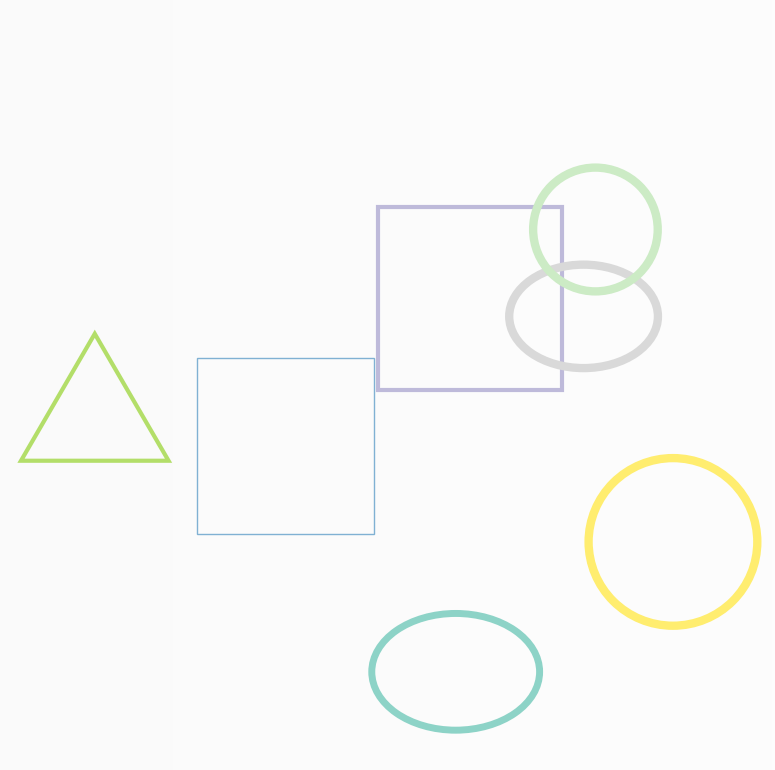[{"shape": "oval", "thickness": 2.5, "radius": 0.54, "center": [0.588, 0.128]}, {"shape": "square", "thickness": 1.5, "radius": 0.59, "center": [0.607, 0.612]}, {"shape": "square", "thickness": 0.5, "radius": 0.57, "center": [0.368, 0.421]}, {"shape": "triangle", "thickness": 1.5, "radius": 0.55, "center": [0.122, 0.457]}, {"shape": "oval", "thickness": 3, "radius": 0.48, "center": [0.753, 0.589]}, {"shape": "circle", "thickness": 3, "radius": 0.4, "center": [0.768, 0.702]}, {"shape": "circle", "thickness": 3, "radius": 0.54, "center": [0.868, 0.296]}]